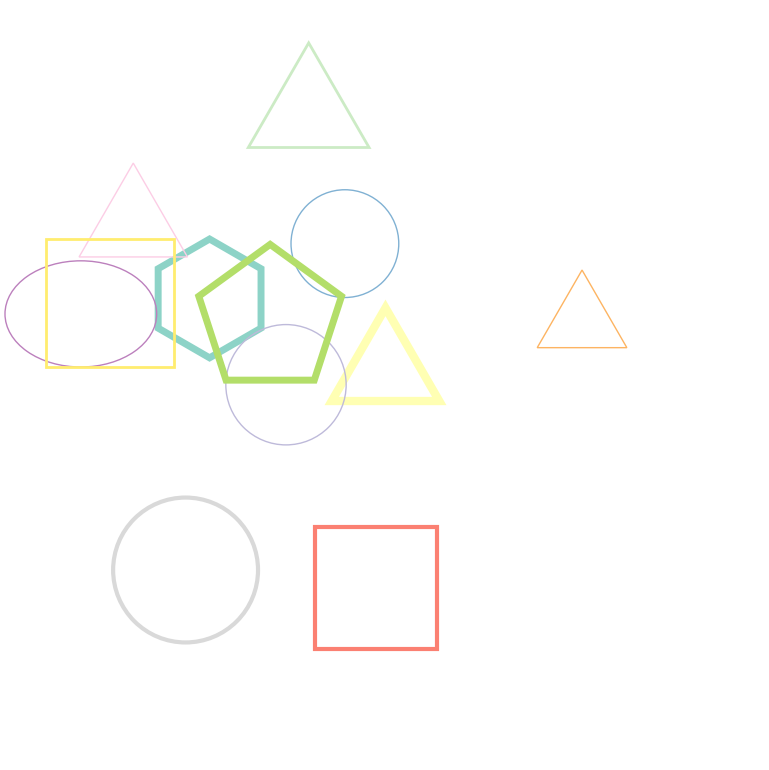[{"shape": "hexagon", "thickness": 2.5, "radius": 0.39, "center": [0.272, 0.612]}, {"shape": "triangle", "thickness": 3, "radius": 0.4, "center": [0.501, 0.52]}, {"shape": "circle", "thickness": 0.5, "radius": 0.39, "center": [0.371, 0.5]}, {"shape": "square", "thickness": 1.5, "radius": 0.4, "center": [0.488, 0.236]}, {"shape": "circle", "thickness": 0.5, "radius": 0.35, "center": [0.448, 0.684]}, {"shape": "triangle", "thickness": 0.5, "radius": 0.34, "center": [0.756, 0.582]}, {"shape": "pentagon", "thickness": 2.5, "radius": 0.49, "center": [0.351, 0.585]}, {"shape": "triangle", "thickness": 0.5, "radius": 0.41, "center": [0.173, 0.707]}, {"shape": "circle", "thickness": 1.5, "radius": 0.47, "center": [0.241, 0.26]}, {"shape": "oval", "thickness": 0.5, "radius": 0.49, "center": [0.105, 0.592]}, {"shape": "triangle", "thickness": 1, "radius": 0.45, "center": [0.401, 0.854]}, {"shape": "square", "thickness": 1, "radius": 0.41, "center": [0.143, 0.607]}]